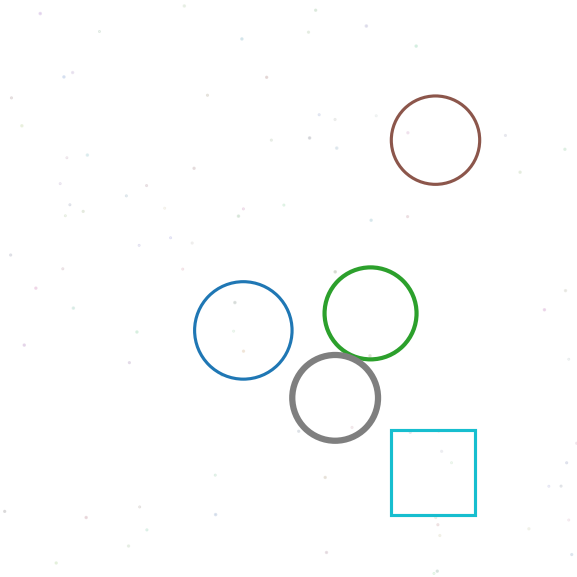[{"shape": "circle", "thickness": 1.5, "radius": 0.42, "center": [0.421, 0.427]}, {"shape": "circle", "thickness": 2, "radius": 0.4, "center": [0.642, 0.456]}, {"shape": "circle", "thickness": 1.5, "radius": 0.38, "center": [0.754, 0.756]}, {"shape": "circle", "thickness": 3, "radius": 0.37, "center": [0.58, 0.31]}, {"shape": "square", "thickness": 1.5, "radius": 0.37, "center": [0.75, 0.181]}]